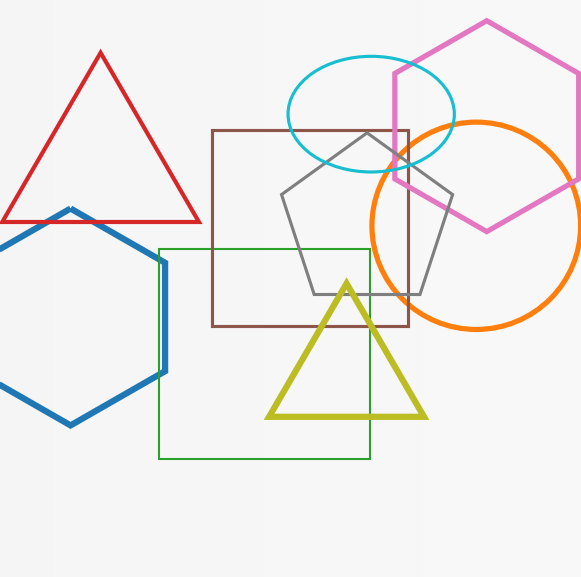[{"shape": "hexagon", "thickness": 3, "radius": 0.94, "center": [0.121, 0.45]}, {"shape": "circle", "thickness": 2.5, "radius": 0.9, "center": [0.819, 0.608]}, {"shape": "square", "thickness": 1, "radius": 0.91, "center": [0.455, 0.387]}, {"shape": "triangle", "thickness": 2, "radius": 0.98, "center": [0.173, 0.712]}, {"shape": "square", "thickness": 1.5, "radius": 0.85, "center": [0.534, 0.604]}, {"shape": "hexagon", "thickness": 2.5, "radius": 0.91, "center": [0.837, 0.781]}, {"shape": "pentagon", "thickness": 1.5, "radius": 0.77, "center": [0.632, 0.614]}, {"shape": "triangle", "thickness": 3, "radius": 0.77, "center": [0.596, 0.354]}, {"shape": "oval", "thickness": 1.5, "radius": 0.72, "center": [0.639, 0.801]}]